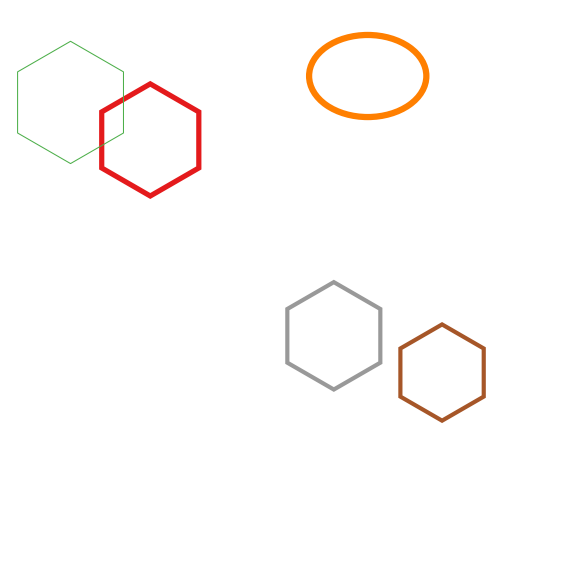[{"shape": "hexagon", "thickness": 2.5, "radius": 0.49, "center": [0.26, 0.757]}, {"shape": "hexagon", "thickness": 0.5, "radius": 0.53, "center": [0.122, 0.822]}, {"shape": "oval", "thickness": 3, "radius": 0.51, "center": [0.637, 0.868]}, {"shape": "hexagon", "thickness": 2, "radius": 0.42, "center": [0.765, 0.354]}, {"shape": "hexagon", "thickness": 2, "radius": 0.46, "center": [0.578, 0.418]}]